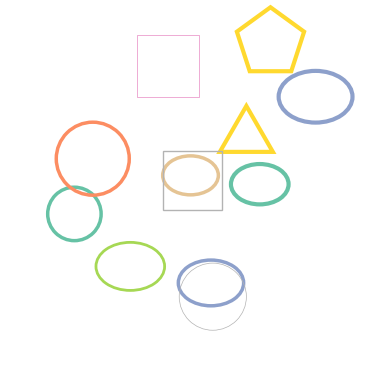[{"shape": "circle", "thickness": 2.5, "radius": 0.35, "center": [0.193, 0.444]}, {"shape": "oval", "thickness": 3, "radius": 0.37, "center": [0.675, 0.522]}, {"shape": "circle", "thickness": 2.5, "radius": 0.47, "center": [0.241, 0.588]}, {"shape": "oval", "thickness": 2.5, "radius": 0.42, "center": [0.548, 0.265]}, {"shape": "oval", "thickness": 3, "radius": 0.48, "center": [0.82, 0.749]}, {"shape": "square", "thickness": 0.5, "radius": 0.4, "center": [0.436, 0.829]}, {"shape": "oval", "thickness": 2, "radius": 0.45, "center": [0.338, 0.308]}, {"shape": "triangle", "thickness": 3, "radius": 0.4, "center": [0.64, 0.645]}, {"shape": "pentagon", "thickness": 3, "radius": 0.46, "center": [0.703, 0.889]}, {"shape": "oval", "thickness": 2.5, "radius": 0.36, "center": [0.495, 0.545]}, {"shape": "square", "thickness": 1, "radius": 0.38, "center": [0.5, 0.532]}, {"shape": "circle", "thickness": 0.5, "radius": 0.44, "center": [0.553, 0.229]}]